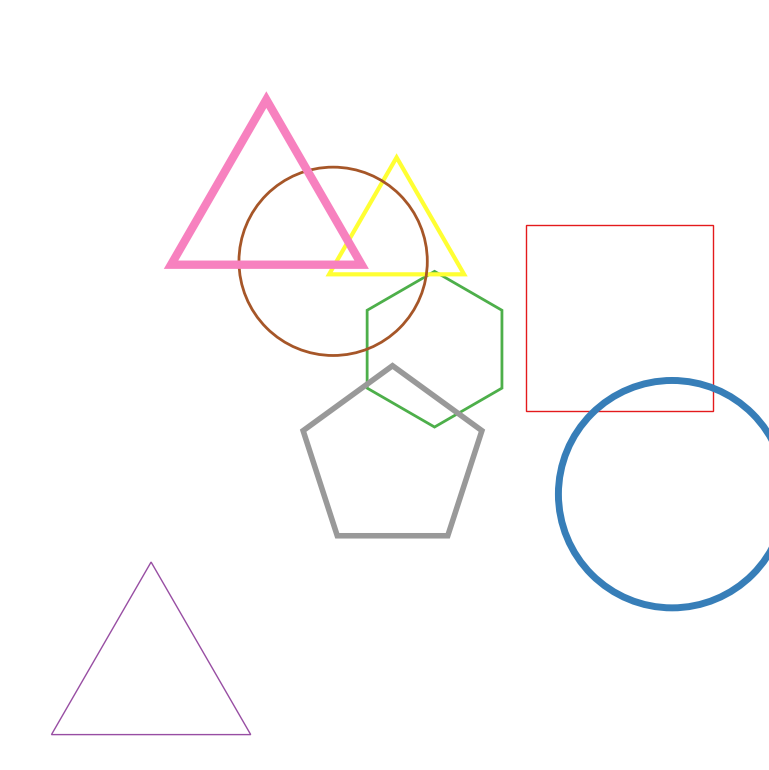[{"shape": "square", "thickness": 0.5, "radius": 0.61, "center": [0.804, 0.587]}, {"shape": "circle", "thickness": 2.5, "radius": 0.74, "center": [0.873, 0.358]}, {"shape": "hexagon", "thickness": 1, "radius": 0.51, "center": [0.564, 0.546]}, {"shape": "triangle", "thickness": 0.5, "radius": 0.75, "center": [0.196, 0.121]}, {"shape": "triangle", "thickness": 1.5, "radius": 0.51, "center": [0.515, 0.694]}, {"shape": "circle", "thickness": 1, "radius": 0.61, "center": [0.433, 0.661]}, {"shape": "triangle", "thickness": 3, "radius": 0.71, "center": [0.346, 0.728]}, {"shape": "pentagon", "thickness": 2, "radius": 0.61, "center": [0.51, 0.403]}]